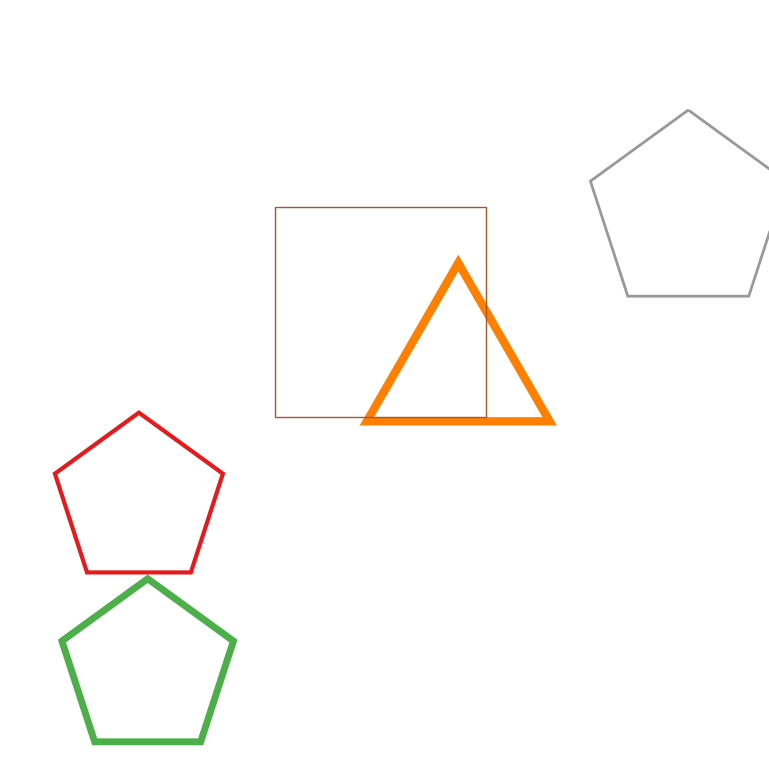[{"shape": "pentagon", "thickness": 1.5, "radius": 0.57, "center": [0.18, 0.349]}, {"shape": "pentagon", "thickness": 2.5, "radius": 0.59, "center": [0.192, 0.131]}, {"shape": "triangle", "thickness": 3, "radius": 0.69, "center": [0.595, 0.521]}, {"shape": "square", "thickness": 0.5, "radius": 0.68, "center": [0.495, 0.595]}, {"shape": "pentagon", "thickness": 1, "radius": 0.67, "center": [0.894, 0.723]}]